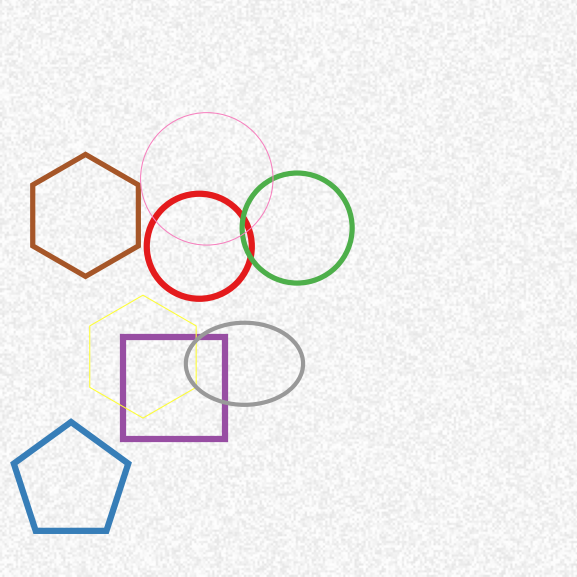[{"shape": "circle", "thickness": 3, "radius": 0.45, "center": [0.345, 0.573]}, {"shape": "pentagon", "thickness": 3, "radius": 0.52, "center": [0.123, 0.164]}, {"shape": "circle", "thickness": 2.5, "radius": 0.48, "center": [0.515, 0.604]}, {"shape": "square", "thickness": 3, "radius": 0.44, "center": [0.301, 0.327]}, {"shape": "hexagon", "thickness": 0.5, "radius": 0.53, "center": [0.248, 0.382]}, {"shape": "hexagon", "thickness": 2.5, "radius": 0.53, "center": [0.148, 0.626]}, {"shape": "circle", "thickness": 0.5, "radius": 0.57, "center": [0.358, 0.689]}, {"shape": "oval", "thickness": 2, "radius": 0.51, "center": [0.423, 0.369]}]